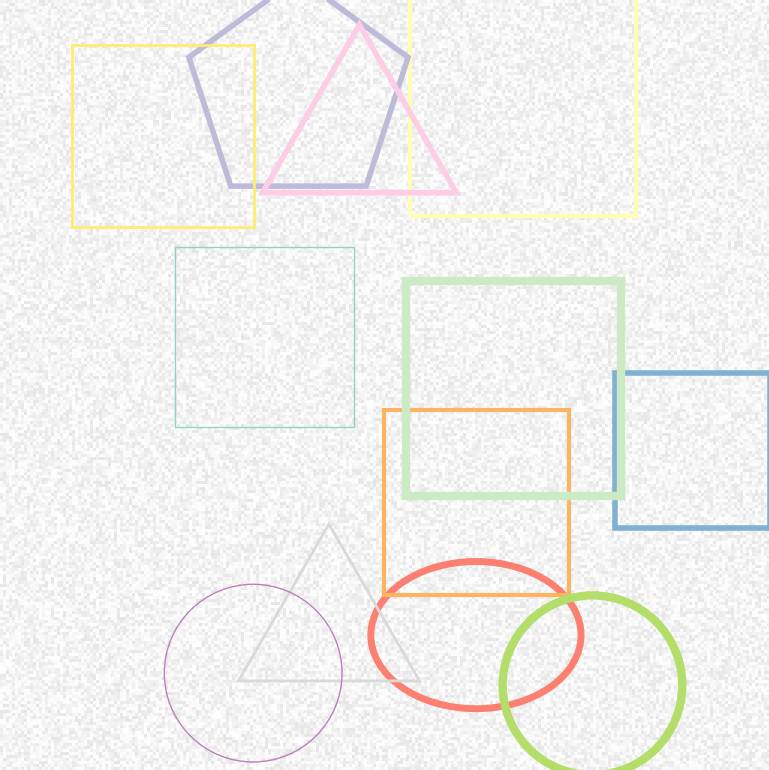[{"shape": "square", "thickness": 0.5, "radius": 0.58, "center": [0.344, 0.562]}, {"shape": "square", "thickness": 1.5, "radius": 0.73, "center": [0.679, 0.866]}, {"shape": "pentagon", "thickness": 2, "radius": 0.75, "center": [0.388, 0.879]}, {"shape": "oval", "thickness": 2.5, "radius": 0.68, "center": [0.618, 0.175]}, {"shape": "square", "thickness": 2, "radius": 0.5, "center": [0.899, 0.415]}, {"shape": "square", "thickness": 1.5, "radius": 0.6, "center": [0.619, 0.347]}, {"shape": "circle", "thickness": 3, "radius": 0.58, "center": [0.769, 0.11]}, {"shape": "triangle", "thickness": 2, "radius": 0.73, "center": [0.467, 0.822]}, {"shape": "triangle", "thickness": 1, "radius": 0.68, "center": [0.427, 0.184]}, {"shape": "circle", "thickness": 0.5, "radius": 0.58, "center": [0.329, 0.126]}, {"shape": "square", "thickness": 3, "radius": 0.7, "center": [0.667, 0.496]}, {"shape": "square", "thickness": 1, "radius": 0.59, "center": [0.212, 0.823]}]